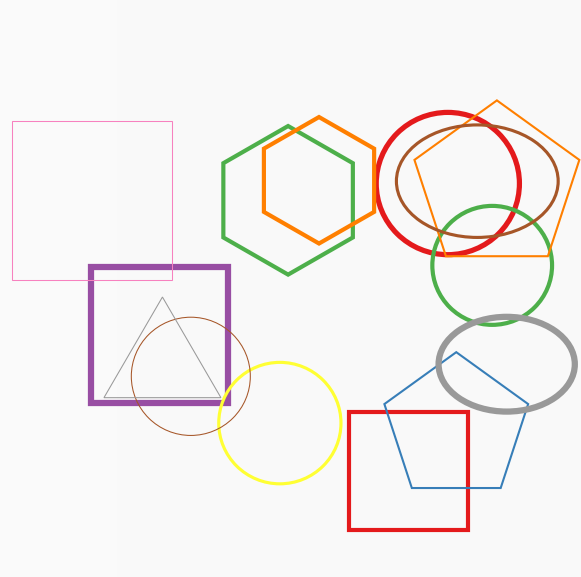[{"shape": "square", "thickness": 2, "radius": 0.51, "center": [0.703, 0.184]}, {"shape": "circle", "thickness": 2.5, "radius": 0.62, "center": [0.77, 0.681]}, {"shape": "pentagon", "thickness": 1, "radius": 0.65, "center": [0.785, 0.259]}, {"shape": "hexagon", "thickness": 2, "radius": 0.64, "center": [0.496, 0.652]}, {"shape": "circle", "thickness": 2, "radius": 0.51, "center": [0.847, 0.54]}, {"shape": "square", "thickness": 3, "radius": 0.59, "center": [0.274, 0.419]}, {"shape": "hexagon", "thickness": 2, "radius": 0.55, "center": [0.549, 0.687]}, {"shape": "pentagon", "thickness": 1, "radius": 0.75, "center": [0.855, 0.676]}, {"shape": "circle", "thickness": 1.5, "radius": 0.53, "center": [0.481, 0.267]}, {"shape": "oval", "thickness": 1.5, "radius": 0.7, "center": [0.821, 0.685]}, {"shape": "circle", "thickness": 0.5, "radius": 0.51, "center": [0.328, 0.347]}, {"shape": "square", "thickness": 0.5, "radius": 0.69, "center": [0.158, 0.652]}, {"shape": "oval", "thickness": 3, "radius": 0.59, "center": [0.872, 0.368]}, {"shape": "triangle", "thickness": 0.5, "radius": 0.58, "center": [0.279, 0.369]}]